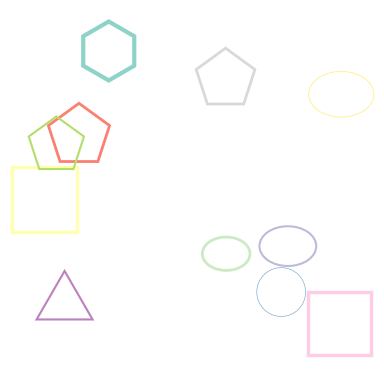[{"shape": "hexagon", "thickness": 3, "radius": 0.38, "center": [0.282, 0.868]}, {"shape": "square", "thickness": 2.5, "radius": 0.42, "center": [0.116, 0.482]}, {"shape": "oval", "thickness": 1.5, "radius": 0.37, "center": [0.748, 0.361]}, {"shape": "pentagon", "thickness": 2, "radius": 0.42, "center": [0.205, 0.648]}, {"shape": "circle", "thickness": 0.5, "radius": 0.32, "center": [0.73, 0.241]}, {"shape": "pentagon", "thickness": 1.5, "radius": 0.38, "center": [0.146, 0.622]}, {"shape": "square", "thickness": 2.5, "radius": 0.41, "center": [0.883, 0.16]}, {"shape": "pentagon", "thickness": 2, "radius": 0.4, "center": [0.586, 0.795]}, {"shape": "triangle", "thickness": 1.5, "radius": 0.42, "center": [0.168, 0.212]}, {"shape": "oval", "thickness": 2, "radius": 0.31, "center": [0.587, 0.341]}, {"shape": "oval", "thickness": 0.5, "radius": 0.42, "center": [0.886, 0.755]}]